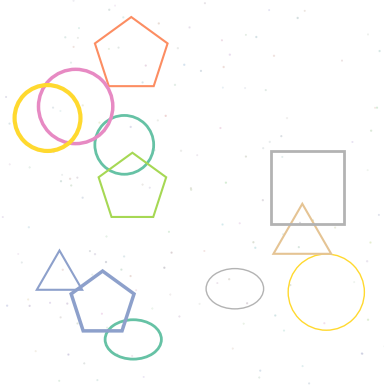[{"shape": "oval", "thickness": 2, "radius": 0.37, "center": [0.346, 0.118]}, {"shape": "circle", "thickness": 2, "radius": 0.38, "center": [0.323, 0.624]}, {"shape": "pentagon", "thickness": 1.5, "radius": 0.5, "center": [0.341, 0.857]}, {"shape": "pentagon", "thickness": 2.5, "radius": 0.43, "center": [0.266, 0.21]}, {"shape": "triangle", "thickness": 1.5, "radius": 0.34, "center": [0.154, 0.281]}, {"shape": "circle", "thickness": 2.5, "radius": 0.48, "center": [0.196, 0.723]}, {"shape": "pentagon", "thickness": 1.5, "radius": 0.46, "center": [0.344, 0.511]}, {"shape": "circle", "thickness": 1, "radius": 0.49, "center": [0.847, 0.241]}, {"shape": "circle", "thickness": 3, "radius": 0.43, "center": [0.123, 0.693]}, {"shape": "triangle", "thickness": 1.5, "radius": 0.43, "center": [0.785, 0.384]}, {"shape": "square", "thickness": 2, "radius": 0.47, "center": [0.799, 0.513]}, {"shape": "oval", "thickness": 1, "radius": 0.37, "center": [0.61, 0.25]}]